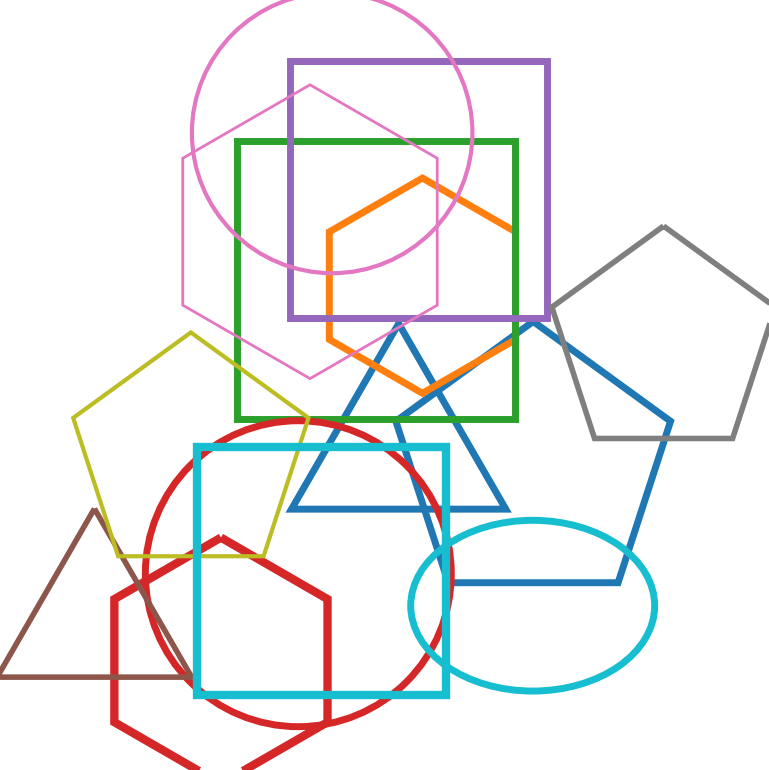[{"shape": "triangle", "thickness": 2.5, "radius": 0.8, "center": [0.518, 0.419]}, {"shape": "pentagon", "thickness": 2.5, "radius": 0.94, "center": [0.692, 0.395]}, {"shape": "hexagon", "thickness": 2.5, "radius": 0.7, "center": [0.549, 0.629]}, {"shape": "square", "thickness": 2.5, "radius": 0.9, "center": [0.489, 0.636]}, {"shape": "hexagon", "thickness": 3, "radius": 0.8, "center": [0.287, 0.142]}, {"shape": "circle", "thickness": 2.5, "radius": 0.99, "center": [0.387, 0.255]}, {"shape": "square", "thickness": 2.5, "radius": 0.83, "center": [0.543, 0.754]}, {"shape": "triangle", "thickness": 2, "radius": 0.73, "center": [0.123, 0.194]}, {"shape": "circle", "thickness": 1.5, "radius": 0.91, "center": [0.431, 0.827]}, {"shape": "hexagon", "thickness": 1, "radius": 0.95, "center": [0.403, 0.699]}, {"shape": "pentagon", "thickness": 2, "radius": 0.76, "center": [0.862, 0.554]}, {"shape": "pentagon", "thickness": 1.5, "radius": 0.8, "center": [0.248, 0.408]}, {"shape": "square", "thickness": 3, "radius": 0.81, "center": [0.417, 0.258]}, {"shape": "oval", "thickness": 2.5, "radius": 0.79, "center": [0.692, 0.213]}]